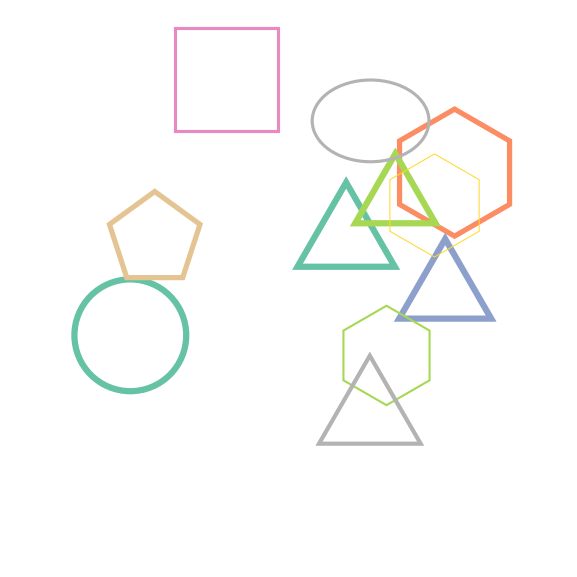[{"shape": "circle", "thickness": 3, "radius": 0.48, "center": [0.226, 0.419]}, {"shape": "triangle", "thickness": 3, "radius": 0.49, "center": [0.599, 0.586]}, {"shape": "hexagon", "thickness": 2.5, "radius": 0.55, "center": [0.787, 0.7]}, {"shape": "triangle", "thickness": 3, "radius": 0.46, "center": [0.771, 0.493]}, {"shape": "square", "thickness": 1.5, "radius": 0.45, "center": [0.392, 0.861]}, {"shape": "hexagon", "thickness": 1, "radius": 0.43, "center": [0.669, 0.384]}, {"shape": "triangle", "thickness": 3, "radius": 0.4, "center": [0.685, 0.653]}, {"shape": "hexagon", "thickness": 0.5, "radius": 0.45, "center": [0.752, 0.643]}, {"shape": "pentagon", "thickness": 2.5, "radius": 0.41, "center": [0.268, 0.585]}, {"shape": "triangle", "thickness": 2, "radius": 0.51, "center": [0.64, 0.282]}, {"shape": "oval", "thickness": 1.5, "radius": 0.51, "center": [0.642, 0.79]}]